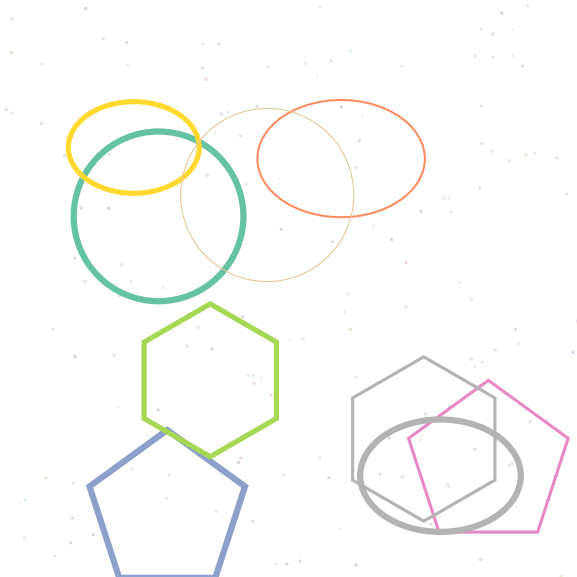[{"shape": "circle", "thickness": 3, "radius": 0.73, "center": [0.275, 0.624]}, {"shape": "oval", "thickness": 1, "radius": 0.72, "center": [0.591, 0.724]}, {"shape": "pentagon", "thickness": 3, "radius": 0.71, "center": [0.29, 0.113]}, {"shape": "pentagon", "thickness": 1.5, "radius": 0.73, "center": [0.846, 0.195]}, {"shape": "hexagon", "thickness": 2.5, "radius": 0.66, "center": [0.364, 0.341]}, {"shape": "oval", "thickness": 2.5, "radius": 0.57, "center": [0.232, 0.744]}, {"shape": "circle", "thickness": 0.5, "radius": 0.75, "center": [0.463, 0.662]}, {"shape": "hexagon", "thickness": 1.5, "radius": 0.71, "center": [0.734, 0.239]}, {"shape": "oval", "thickness": 3, "radius": 0.7, "center": [0.763, 0.175]}]